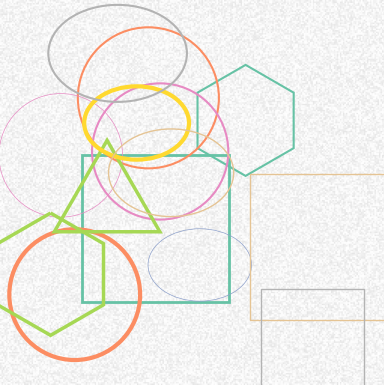[{"shape": "hexagon", "thickness": 1.5, "radius": 0.72, "center": [0.638, 0.687]}, {"shape": "square", "thickness": 2, "radius": 0.96, "center": [0.404, 0.406]}, {"shape": "circle", "thickness": 1.5, "radius": 0.92, "center": [0.385, 0.746]}, {"shape": "circle", "thickness": 3, "radius": 0.85, "center": [0.194, 0.235]}, {"shape": "oval", "thickness": 0.5, "radius": 0.67, "center": [0.519, 0.312]}, {"shape": "circle", "thickness": 0.5, "radius": 0.8, "center": [0.158, 0.596]}, {"shape": "circle", "thickness": 1.5, "radius": 0.88, "center": [0.416, 0.607]}, {"shape": "triangle", "thickness": 2.5, "radius": 0.79, "center": [0.278, 0.477]}, {"shape": "hexagon", "thickness": 2.5, "radius": 0.79, "center": [0.131, 0.288]}, {"shape": "oval", "thickness": 3, "radius": 0.68, "center": [0.355, 0.681]}, {"shape": "square", "thickness": 1, "radius": 0.95, "center": [0.84, 0.358]}, {"shape": "oval", "thickness": 1, "radius": 0.81, "center": [0.444, 0.551]}, {"shape": "square", "thickness": 1, "radius": 0.67, "center": [0.812, 0.115]}, {"shape": "oval", "thickness": 1.5, "radius": 0.9, "center": [0.306, 0.861]}]